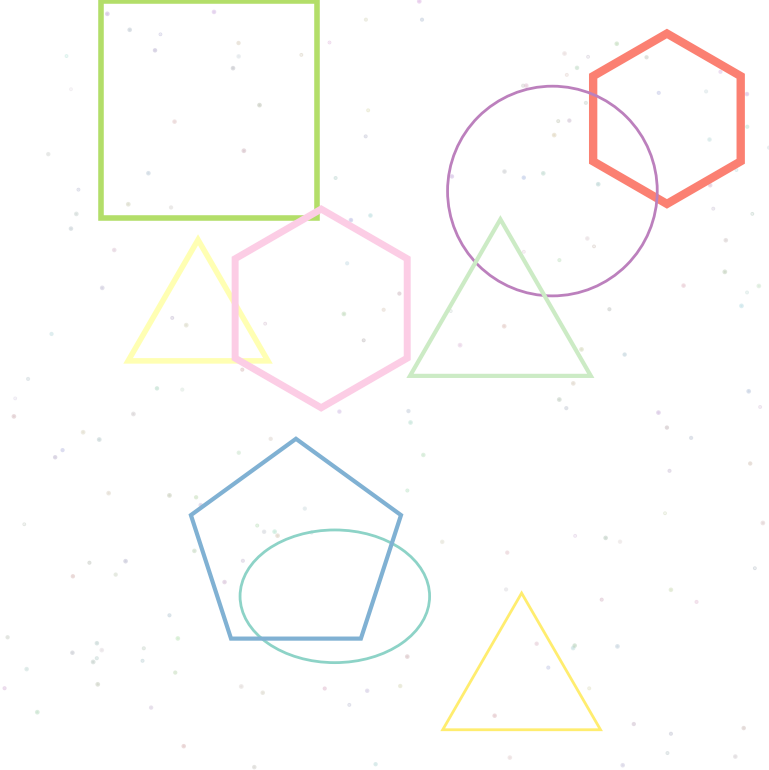[{"shape": "oval", "thickness": 1, "radius": 0.62, "center": [0.435, 0.226]}, {"shape": "triangle", "thickness": 2, "radius": 0.52, "center": [0.257, 0.584]}, {"shape": "hexagon", "thickness": 3, "radius": 0.55, "center": [0.866, 0.846]}, {"shape": "pentagon", "thickness": 1.5, "radius": 0.72, "center": [0.384, 0.287]}, {"shape": "square", "thickness": 2, "radius": 0.7, "center": [0.271, 0.858]}, {"shape": "hexagon", "thickness": 2.5, "radius": 0.65, "center": [0.417, 0.599]}, {"shape": "circle", "thickness": 1, "radius": 0.68, "center": [0.717, 0.752]}, {"shape": "triangle", "thickness": 1.5, "radius": 0.68, "center": [0.65, 0.58]}, {"shape": "triangle", "thickness": 1, "radius": 0.59, "center": [0.677, 0.111]}]